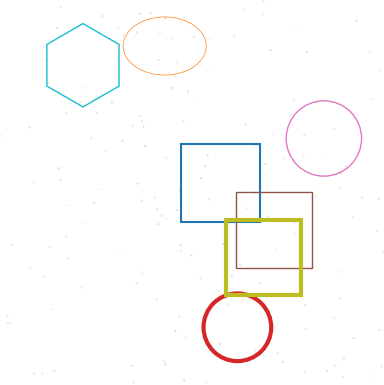[{"shape": "square", "thickness": 1.5, "radius": 0.51, "center": [0.572, 0.525]}, {"shape": "oval", "thickness": 0.5, "radius": 0.54, "center": [0.428, 0.88]}, {"shape": "circle", "thickness": 3, "radius": 0.44, "center": [0.617, 0.15]}, {"shape": "square", "thickness": 1, "radius": 0.49, "center": [0.712, 0.403]}, {"shape": "circle", "thickness": 1, "radius": 0.49, "center": [0.841, 0.64]}, {"shape": "square", "thickness": 3, "radius": 0.49, "center": [0.684, 0.331]}, {"shape": "hexagon", "thickness": 1, "radius": 0.54, "center": [0.215, 0.83]}]